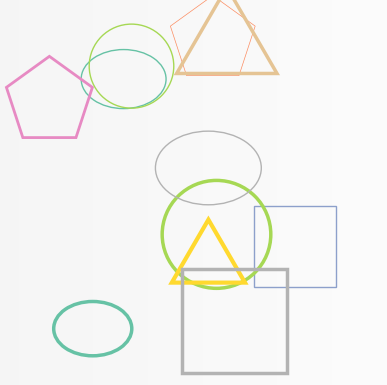[{"shape": "oval", "thickness": 2.5, "radius": 0.5, "center": [0.239, 0.146]}, {"shape": "oval", "thickness": 1, "radius": 0.55, "center": [0.319, 0.795]}, {"shape": "pentagon", "thickness": 0.5, "radius": 0.58, "center": [0.549, 0.897]}, {"shape": "square", "thickness": 1, "radius": 0.53, "center": [0.761, 0.36]}, {"shape": "pentagon", "thickness": 2, "radius": 0.58, "center": [0.127, 0.737]}, {"shape": "circle", "thickness": 1, "radius": 0.55, "center": [0.339, 0.828]}, {"shape": "circle", "thickness": 2.5, "radius": 0.7, "center": [0.559, 0.391]}, {"shape": "triangle", "thickness": 3, "radius": 0.55, "center": [0.538, 0.32]}, {"shape": "triangle", "thickness": 2.5, "radius": 0.75, "center": [0.585, 0.884]}, {"shape": "square", "thickness": 2.5, "radius": 0.68, "center": [0.606, 0.165]}, {"shape": "oval", "thickness": 1, "radius": 0.68, "center": [0.538, 0.564]}]